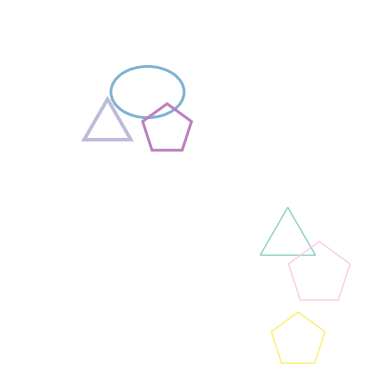[{"shape": "triangle", "thickness": 1, "radius": 0.41, "center": [0.747, 0.379]}, {"shape": "triangle", "thickness": 2.5, "radius": 0.35, "center": [0.279, 0.672]}, {"shape": "oval", "thickness": 2, "radius": 0.48, "center": [0.383, 0.761]}, {"shape": "pentagon", "thickness": 1, "radius": 0.42, "center": [0.829, 0.289]}, {"shape": "pentagon", "thickness": 2, "radius": 0.33, "center": [0.434, 0.664]}, {"shape": "pentagon", "thickness": 1, "radius": 0.37, "center": [0.774, 0.116]}]